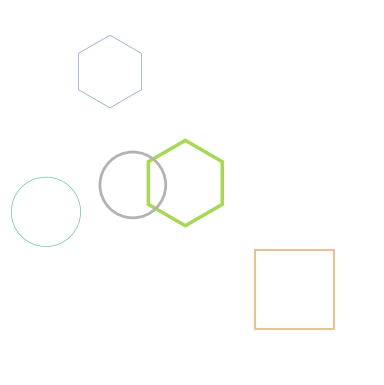[{"shape": "circle", "thickness": 0.5, "radius": 0.45, "center": [0.119, 0.45]}, {"shape": "hexagon", "thickness": 0.5, "radius": 0.47, "center": [0.285, 0.814]}, {"shape": "hexagon", "thickness": 2.5, "radius": 0.55, "center": [0.481, 0.525]}, {"shape": "square", "thickness": 1.5, "radius": 0.51, "center": [0.765, 0.247]}, {"shape": "circle", "thickness": 2, "radius": 0.43, "center": [0.345, 0.52]}]